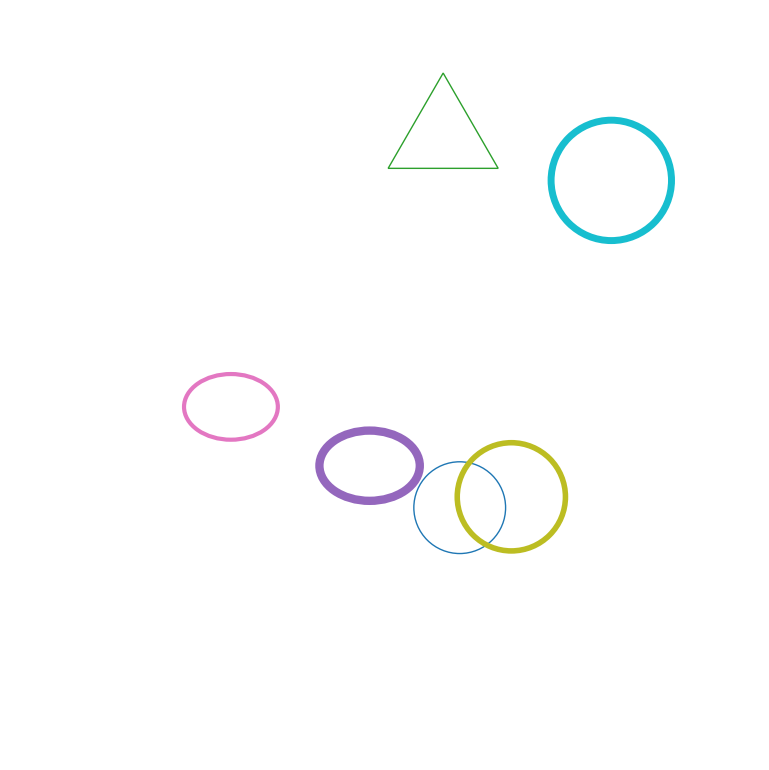[{"shape": "circle", "thickness": 0.5, "radius": 0.3, "center": [0.597, 0.341]}, {"shape": "triangle", "thickness": 0.5, "radius": 0.41, "center": [0.576, 0.823]}, {"shape": "oval", "thickness": 3, "radius": 0.33, "center": [0.48, 0.395]}, {"shape": "oval", "thickness": 1.5, "radius": 0.3, "center": [0.3, 0.472]}, {"shape": "circle", "thickness": 2, "radius": 0.35, "center": [0.664, 0.355]}, {"shape": "circle", "thickness": 2.5, "radius": 0.39, "center": [0.794, 0.766]}]